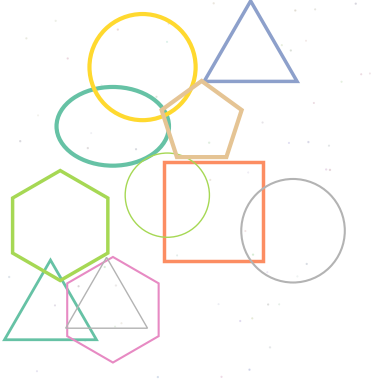[{"shape": "triangle", "thickness": 2, "radius": 0.69, "center": [0.131, 0.187]}, {"shape": "oval", "thickness": 3, "radius": 0.73, "center": [0.293, 0.672]}, {"shape": "square", "thickness": 2.5, "radius": 0.64, "center": [0.554, 0.451]}, {"shape": "triangle", "thickness": 2.5, "radius": 0.7, "center": [0.651, 0.858]}, {"shape": "hexagon", "thickness": 1.5, "radius": 0.69, "center": [0.293, 0.195]}, {"shape": "circle", "thickness": 1, "radius": 0.55, "center": [0.435, 0.493]}, {"shape": "hexagon", "thickness": 2.5, "radius": 0.71, "center": [0.156, 0.414]}, {"shape": "circle", "thickness": 3, "radius": 0.69, "center": [0.37, 0.826]}, {"shape": "pentagon", "thickness": 3, "radius": 0.55, "center": [0.524, 0.68]}, {"shape": "circle", "thickness": 1.5, "radius": 0.67, "center": [0.761, 0.401]}, {"shape": "triangle", "thickness": 1, "radius": 0.61, "center": [0.277, 0.209]}]